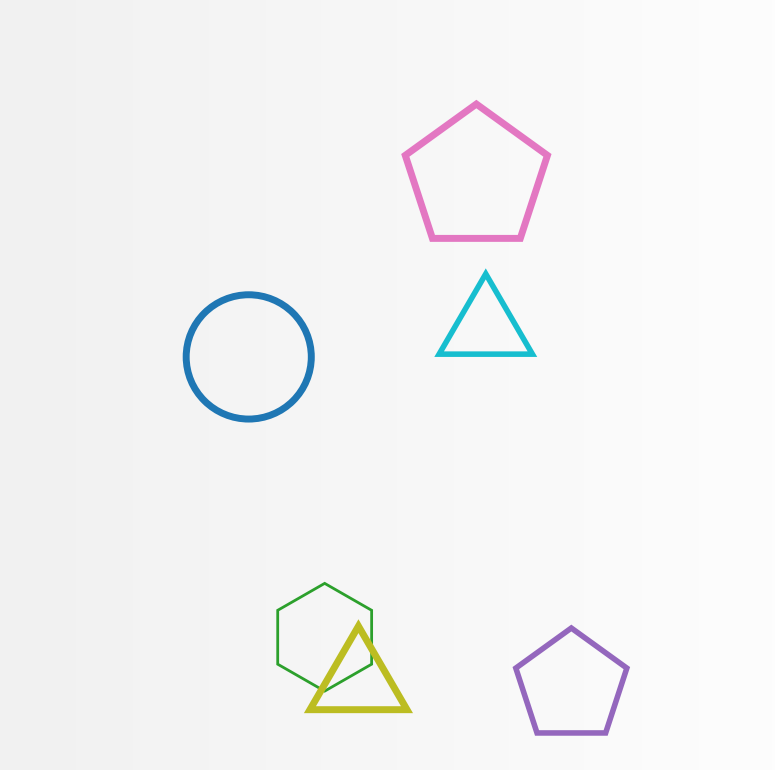[{"shape": "circle", "thickness": 2.5, "radius": 0.4, "center": [0.321, 0.536]}, {"shape": "hexagon", "thickness": 1, "radius": 0.35, "center": [0.419, 0.172]}, {"shape": "pentagon", "thickness": 2, "radius": 0.38, "center": [0.737, 0.109]}, {"shape": "pentagon", "thickness": 2.5, "radius": 0.48, "center": [0.615, 0.768]}, {"shape": "triangle", "thickness": 2.5, "radius": 0.36, "center": [0.463, 0.114]}, {"shape": "triangle", "thickness": 2, "radius": 0.35, "center": [0.627, 0.575]}]